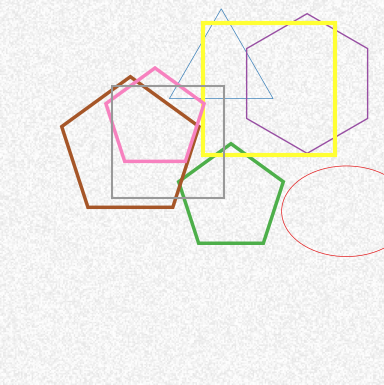[{"shape": "oval", "thickness": 0.5, "radius": 0.84, "center": [0.9, 0.451]}, {"shape": "triangle", "thickness": 0.5, "radius": 0.78, "center": [0.575, 0.822]}, {"shape": "pentagon", "thickness": 2.5, "radius": 0.71, "center": [0.6, 0.484]}, {"shape": "hexagon", "thickness": 1, "radius": 0.91, "center": [0.798, 0.783]}, {"shape": "square", "thickness": 3, "radius": 0.86, "center": [0.698, 0.769]}, {"shape": "pentagon", "thickness": 2.5, "radius": 0.94, "center": [0.339, 0.613]}, {"shape": "pentagon", "thickness": 2.5, "radius": 0.67, "center": [0.403, 0.689]}, {"shape": "square", "thickness": 1.5, "radius": 0.73, "center": [0.436, 0.632]}]